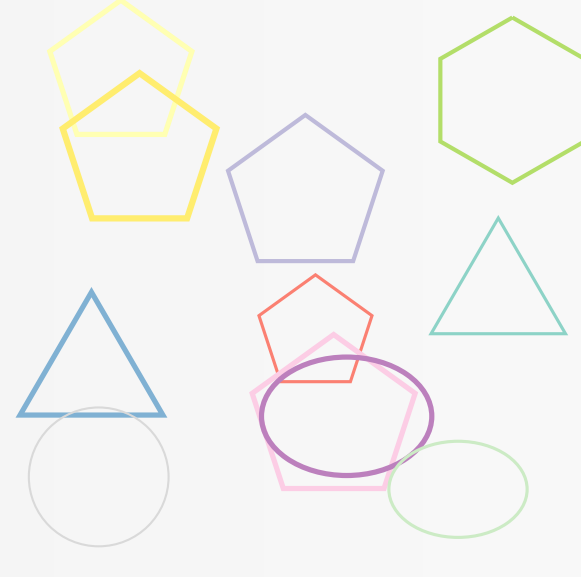[{"shape": "triangle", "thickness": 1.5, "radius": 0.67, "center": [0.857, 0.488]}, {"shape": "pentagon", "thickness": 2.5, "radius": 0.64, "center": [0.208, 0.87]}, {"shape": "pentagon", "thickness": 2, "radius": 0.7, "center": [0.525, 0.66]}, {"shape": "pentagon", "thickness": 1.5, "radius": 0.51, "center": [0.543, 0.421]}, {"shape": "triangle", "thickness": 2.5, "radius": 0.71, "center": [0.157, 0.351]}, {"shape": "hexagon", "thickness": 2, "radius": 0.72, "center": [0.882, 0.826]}, {"shape": "pentagon", "thickness": 2.5, "radius": 0.74, "center": [0.574, 0.272]}, {"shape": "circle", "thickness": 1, "radius": 0.6, "center": [0.17, 0.173]}, {"shape": "oval", "thickness": 2.5, "radius": 0.73, "center": [0.596, 0.278]}, {"shape": "oval", "thickness": 1.5, "radius": 0.59, "center": [0.788, 0.152]}, {"shape": "pentagon", "thickness": 3, "radius": 0.69, "center": [0.24, 0.733]}]